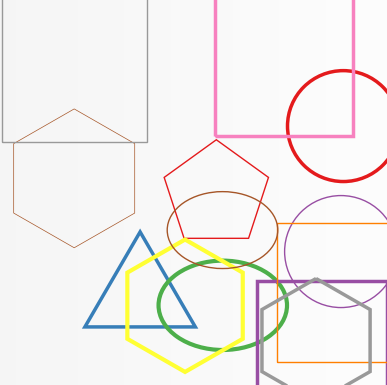[{"shape": "circle", "thickness": 2.5, "radius": 0.72, "center": [0.886, 0.673]}, {"shape": "pentagon", "thickness": 1, "radius": 0.71, "center": [0.558, 0.495]}, {"shape": "triangle", "thickness": 2.5, "radius": 0.82, "center": [0.362, 0.233]}, {"shape": "oval", "thickness": 3, "radius": 0.83, "center": [0.575, 0.207]}, {"shape": "circle", "thickness": 1, "radius": 0.73, "center": [0.88, 0.347]}, {"shape": "square", "thickness": 2.5, "radius": 0.83, "center": [0.831, 0.103]}, {"shape": "square", "thickness": 1, "radius": 0.9, "center": [0.895, 0.24]}, {"shape": "hexagon", "thickness": 3, "radius": 0.86, "center": [0.478, 0.206]}, {"shape": "hexagon", "thickness": 0.5, "radius": 0.9, "center": [0.191, 0.537]}, {"shape": "oval", "thickness": 1, "radius": 0.71, "center": [0.574, 0.402]}, {"shape": "square", "thickness": 2.5, "radius": 0.89, "center": [0.732, 0.826]}, {"shape": "square", "thickness": 1, "radius": 0.93, "center": [0.193, 0.819]}, {"shape": "hexagon", "thickness": 2.5, "radius": 0.81, "center": [0.816, 0.115]}]